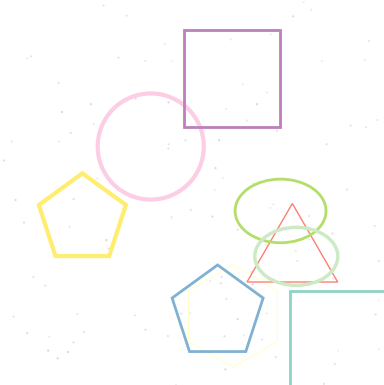[{"shape": "square", "thickness": 2, "radius": 0.68, "center": [0.889, 0.108]}, {"shape": "hexagon", "thickness": 0.5, "radius": 0.66, "center": [0.605, 0.179]}, {"shape": "triangle", "thickness": 1, "radius": 0.68, "center": [0.759, 0.336]}, {"shape": "pentagon", "thickness": 2, "radius": 0.62, "center": [0.565, 0.187]}, {"shape": "oval", "thickness": 2, "radius": 0.59, "center": [0.729, 0.452]}, {"shape": "circle", "thickness": 3, "radius": 0.69, "center": [0.392, 0.619]}, {"shape": "square", "thickness": 2, "radius": 0.63, "center": [0.603, 0.796]}, {"shape": "oval", "thickness": 2.5, "radius": 0.54, "center": [0.77, 0.334]}, {"shape": "pentagon", "thickness": 3, "radius": 0.59, "center": [0.214, 0.431]}]